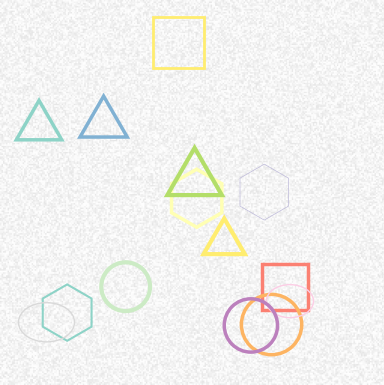[{"shape": "hexagon", "thickness": 1.5, "radius": 0.37, "center": [0.174, 0.188]}, {"shape": "triangle", "thickness": 2.5, "radius": 0.34, "center": [0.101, 0.671]}, {"shape": "hexagon", "thickness": 2.5, "radius": 0.38, "center": [0.511, 0.485]}, {"shape": "hexagon", "thickness": 0.5, "radius": 0.36, "center": [0.686, 0.501]}, {"shape": "square", "thickness": 2.5, "radius": 0.3, "center": [0.741, 0.253]}, {"shape": "triangle", "thickness": 2.5, "radius": 0.35, "center": [0.269, 0.679]}, {"shape": "circle", "thickness": 2.5, "radius": 0.39, "center": [0.705, 0.157]}, {"shape": "triangle", "thickness": 3, "radius": 0.41, "center": [0.505, 0.534]}, {"shape": "oval", "thickness": 1, "radius": 0.31, "center": [0.753, 0.218]}, {"shape": "oval", "thickness": 1, "radius": 0.36, "center": [0.121, 0.163]}, {"shape": "circle", "thickness": 2.5, "radius": 0.35, "center": [0.652, 0.155]}, {"shape": "circle", "thickness": 3, "radius": 0.32, "center": [0.326, 0.255]}, {"shape": "square", "thickness": 2, "radius": 0.33, "center": [0.463, 0.889]}, {"shape": "triangle", "thickness": 3, "radius": 0.31, "center": [0.582, 0.371]}]